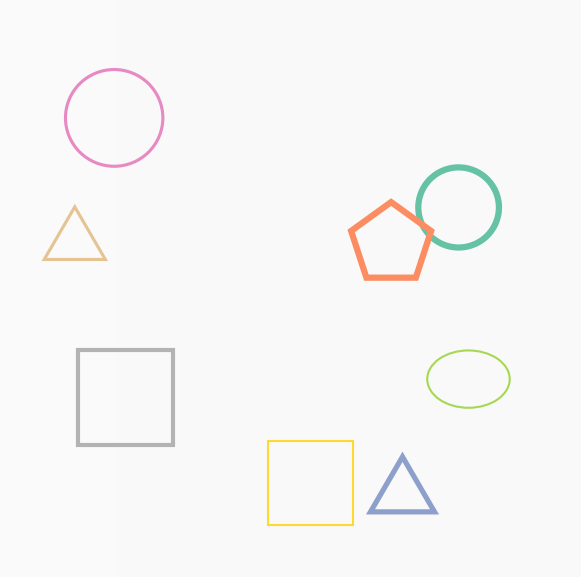[{"shape": "circle", "thickness": 3, "radius": 0.35, "center": [0.789, 0.64]}, {"shape": "pentagon", "thickness": 3, "radius": 0.36, "center": [0.673, 0.577]}, {"shape": "triangle", "thickness": 2.5, "radius": 0.32, "center": [0.692, 0.145]}, {"shape": "circle", "thickness": 1.5, "radius": 0.42, "center": [0.196, 0.795]}, {"shape": "oval", "thickness": 1, "radius": 0.35, "center": [0.806, 0.343]}, {"shape": "square", "thickness": 1, "radius": 0.36, "center": [0.534, 0.163]}, {"shape": "triangle", "thickness": 1.5, "radius": 0.3, "center": [0.129, 0.58]}, {"shape": "square", "thickness": 2, "radius": 0.41, "center": [0.216, 0.311]}]